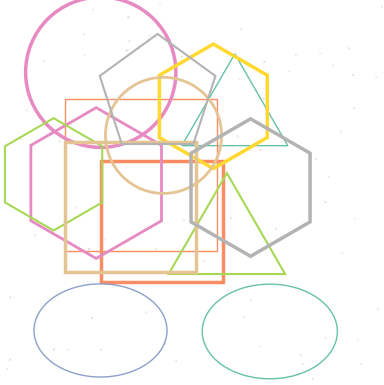[{"shape": "oval", "thickness": 1, "radius": 0.88, "center": [0.701, 0.139]}, {"shape": "triangle", "thickness": 1, "radius": 0.79, "center": [0.61, 0.701]}, {"shape": "square", "thickness": 2.5, "radius": 0.79, "center": [0.421, 0.424]}, {"shape": "square", "thickness": 1, "radius": 0.99, "center": [0.366, 0.546]}, {"shape": "oval", "thickness": 1, "radius": 0.86, "center": [0.261, 0.142]}, {"shape": "circle", "thickness": 2.5, "radius": 0.98, "center": [0.262, 0.812]}, {"shape": "hexagon", "thickness": 2, "radius": 0.98, "center": [0.25, 0.525]}, {"shape": "triangle", "thickness": 1.5, "radius": 0.87, "center": [0.589, 0.376]}, {"shape": "hexagon", "thickness": 1.5, "radius": 0.73, "center": [0.139, 0.547]}, {"shape": "hexagon", "thickness": 2.5, "radius": 0.81, "center": [0.554, 0.724]}, {"shape": "circle", "thickness": 2, "radius": 0.75, "center": [0.425, 0.648]}, {"shape": "square", "thickness": 2.5, "radius": 0.85, "center": [0.339, 0.462]}, {"shape": "hexagon", "thickness": 2.5, "radius": 0.89, "center": [0.651, 0.513]}, {"shape": "pentagon", "thickness": 1.5, "radius": 0.79, "center": [0.409, 0.754]}]